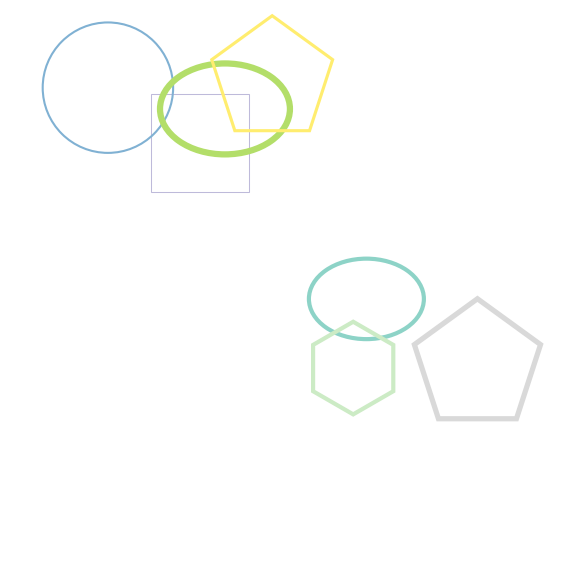[{"shape": "oval", "thickness": 2, "radius": 0.5, "center": [0.634, 0.482]}, {"shape": "square", "thickness": 0.5, "radius": 0.42, "center": [0.346, 0.751]}, {"shape": "circle", "thickness": 1, "radius": 0.56, "center": [0.187, 0.847]}, {"shape": "oval", "thickness": 3, "radius": 0.56, "center": [0.39, 0.811]}, {"shape": "pentagon", "thickness": 2.5, "radius": 0.57, "center": [0.827, 0.367]}, {"shape": "hexagon", "thickness": 2, "radius": 0.4, "center": [0.612, 0.362]}, {"shape": "pentagon", "thickness": 1.5, "radius": 0.55, "center": [0.471, 0.862]}]